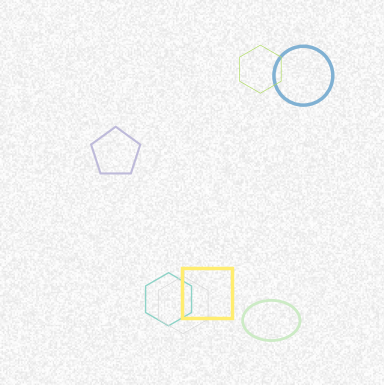[{"shape": "hexagon", "thickness": 1, "radius": 0.34, "center": [0.438, 0.223]}, {"shape": "pentagon", "thickness": 1.5, "radius": 0.34, "center": [0.301, 0.604]}, {"shape": "circle", "thickness": 2.5, "radius": 0.38, "center": [0.788, 0.803]}, {"shape": "hexagon", "thickness": 0.5, "radius": 0.31, "center": [0.676, 0.82]}, {"shape": "hexagon", "thickness": 0.5, "radius": 0.37, "center": [0.476, 0.208]}, {"shape": "oval", "thickness": 2, "radius": 0.37, "center": [0.705, 0.168]}, {"shape": "square", "thickness": 2.5, "radius": 0.33, "center": [0.537, 0.239]}]